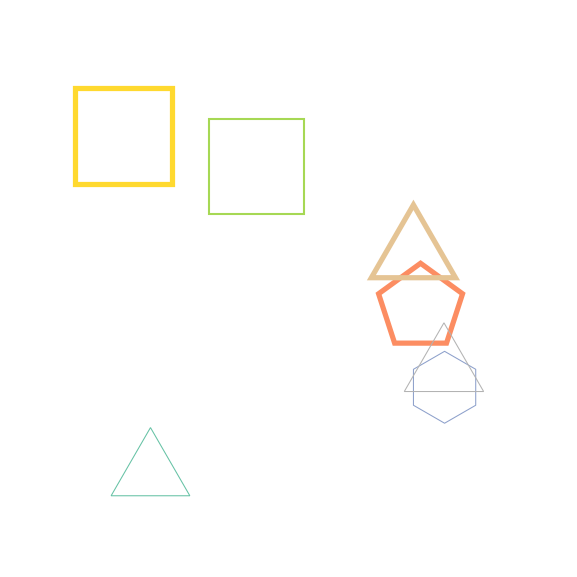[{"shape": "triangle", "thickness": 0.5, "radius": 0.39, "center": [0.261, 0.18]}, {"shape": "pentagon", "thickness": 2.5, "radius": 0.38, "center": [0.728, 0.467]}, {"shape": "hexagon", "thickness": 0.5, "radius": 0.31, "center": [0.77, 0.329]}, {"shape": "square", "thickness": 1, "radius": 0.41, "center": [0.444, 0.711]}, {"shape": "square", "thickness": 2.5, "radius": 0.42, "center": [0.214, 0.764]}, {"shape": "triangle", "thickness": 2.5, "radius": 0.42, "center": [0.716, 0.56]}, {"shape": "triangle", "thickness": 0.5, "radius": 0.4, "center": [0.769, 0.361]}]